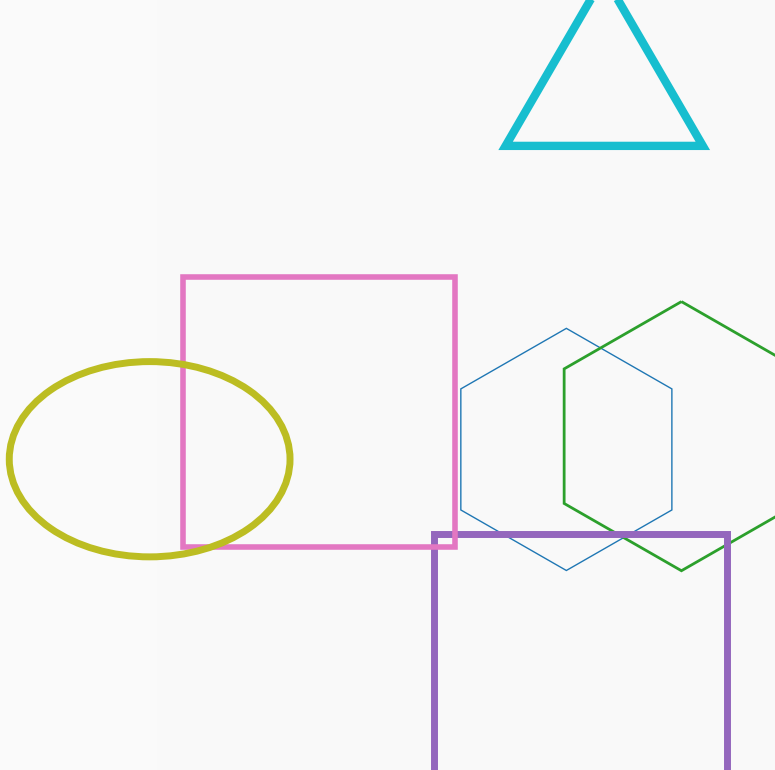[{"shape": "hexagon", "thickness": 0.5, "radius": 0.79, "center": [0.731, 0.416]}, {"shape": "hexagon", "thickness": 1, "radius": 0.87, "center": [0.879, 0.434]}, {"shape": "square", "thickness": 2.5, "radius": 0.94, "center": [0.749, 0.117]}, {"shape": "square", "thickness": 2, "radius": 0.88, "center": [0.411, 0.465]}, {"shape": "oval", "thickness": 2.5, "radius": 0.91, "center": [0.193, 0.404]}, {"shape": "triangle", "thickness": 3, "radius": 0.73, "center": [0.78, 0.884]}]